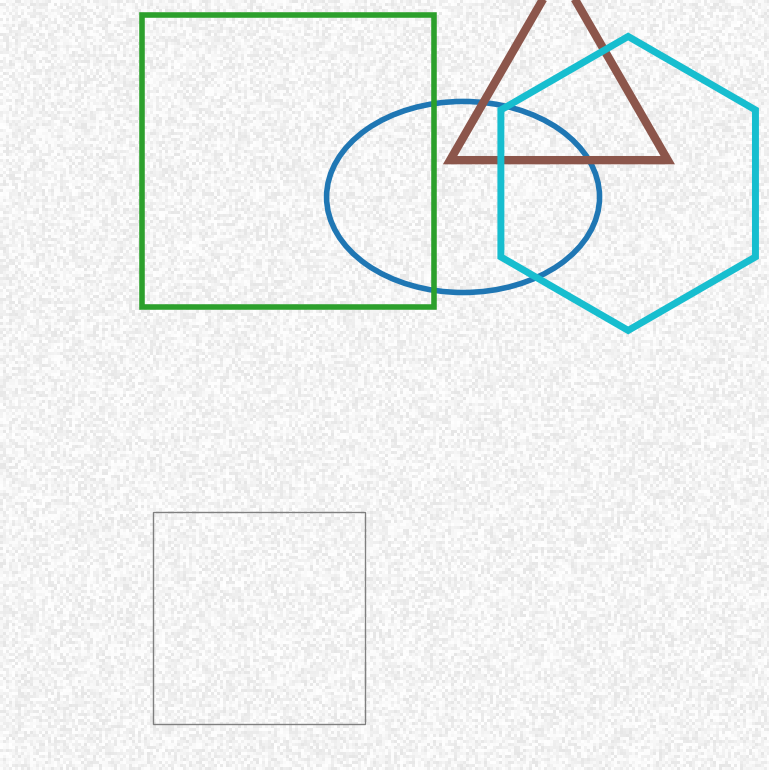[{"shape": "oval", "thickness": 2, "radius": 0.89, "center": [0.601, 0.744]}, {"shape": "square", "thickness": 2, "radius": 0.95, "center": [0.374, 0.791]}, {"shape": "triangle", "thickness": 3, "radius": 0.82, "center": [0.726, 0.874]}, {"shape": "square", "thickness": 0.5, "radius": 0.69, "center": [0.336, 0.198]}, {"shape": "hexagon", "thickness": 2.5, "radius": 0.95, "center": [0.816, 0.762]}]